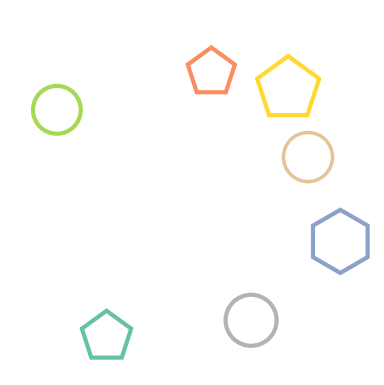[{"shape": "pentagon", "thickness": 3, "radius": 0.34, "center": [0.277, 0.126]}, {"shape": "pentagon", "thickness": 3, "radius": 0.32, "center": [0.549, 0.812]}, {"shape": "hexagon", "thickness": 3, "radius": 0.41, "center": [0.884, 0.373]}, {"shape": "circle", "thickness": 3, "radius": 0.31, "center": [0.148, 0.715]}, {"shape": "pentagon", "thickness": 3, "radius": 0.42, "center": [0.748, 0.77]}, {"shape": "circle", "thickness": 2.5, "radius": 0.32, "center": [0.8, 0.592]}, {"shape": "circle", "thickness": 3, "radius": 0.33, "center": [0.652, 0.168]}]